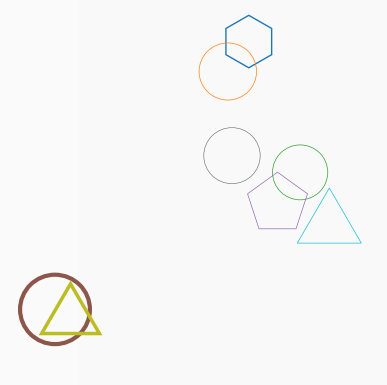[{"shape": "hexagon", "thickness": 1, "radius": 0.34, "center": [0.642, 0.892]}, {"shape": "circle", "thickness": 0.5, "radius": 0.37, "center": [0.588, 0.814]}, {"shape": "circle", "thickness": 0.5, "radius": 0.36, "center": [0.775, 0.552]}, {"shape": "pentagon", "thickness": 0.5, "radius": 0.41, "center": [0.716, 0.471]}, {"shape": "circle", "thickness": 3, "radius": 0.45, "center": [0.142, 0.196]}, {"shape": "circle", "thickness": 0.5, "radius": 0.36, "center": [0.599, 0.596]}, {"shape": "triangle", "thickness": 2.5, "radius": 0.43, "center": [0.182, 0.177]}, {"shape": "triangle", "thickness": 0.5, "radius": 0.48, "center": [0.85, 0.416]}]